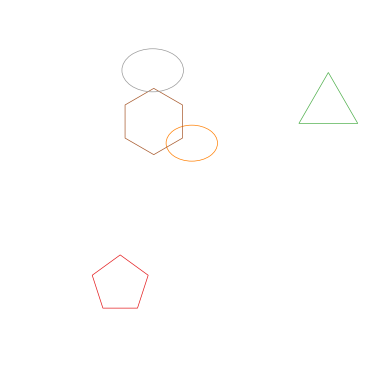[{"shape": "pentagon", "thickness": 0.5, "radius": 0.38, "center": [0.312, 0.261]}, {"shape": "triangle", "thickness": 0.5, "radius": 0.44, "center": [0.853, 0.724]}, {"shape": "oval", "thickness": 0.5, "radius": 0.33, "center": [0.498, 0.628]}, {"shape": "hexagon", "thickness": 0.5, "radius": 0.43, "center": [0.399, 0.684]}, {"shape": "oval", "thickness": 0.5, "radius": 0.4, "center": [0.397, 0.817]}]